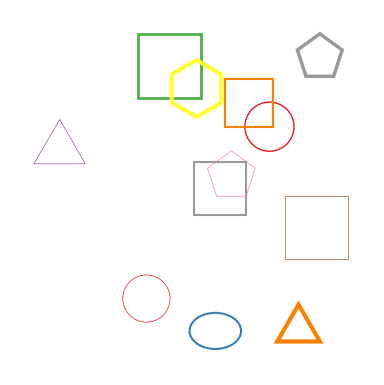[{"shape": "circle", "thickness": 1, "radius": 0.32, "center": [0.7, 0.671]}, {"shape": "circle", "thickness": 0.5, "radius": 0.31, "center": [0.38, 0.225]}, {"shape": "oval", "thickness": 1.5, "radius": 0.33, "center": [0.559, 0.14]}, {"shape": "square", "thickness": 2, "radius": 0.41, "center": [0.44, 0.829]}, {"shape": "triangle", "thickness": 0.5, "radius": 0.38, "center": [0.155, 0.613]}, {"shape": "square", "thickness": 1.5, "radius": 0.31, "center": [0.647, 0.734]}, {"shape": "triangle", "thickness": 3, "radius": 0.32, "center": [0.775, 0.145]}, {"shape": "hexagon", "thickness": 3, "radius": 0.37, "center": [0.51, 0.77]}, {"shape": "square", "thickness": 0.5, "radius": 0.41, "center": [0.822, 0.408]}, {"shape": "pentagon", "thickness": 0.5, "radius": 0.33, "center": [0.601, 0.543]}, {"shape": "pentagon", "thickness": 2.5, "radius": 0.31, "center": [0.831, 0.851]}, {"shape": "square", "thickness": 1.5, "radius": 0.34, "center": [0.571, 0.511]}]